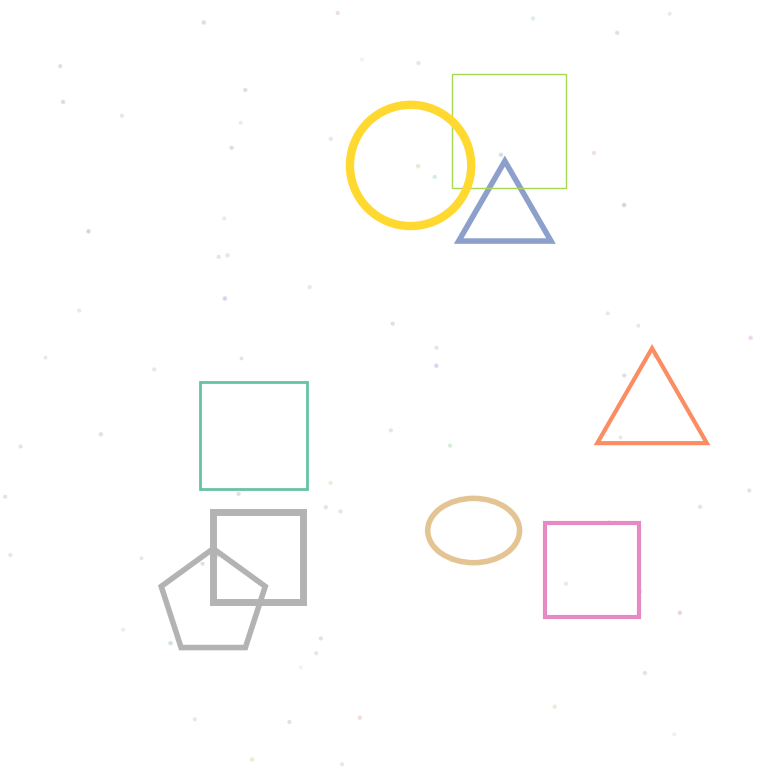[{"shape": "square", "thickness": 1, "radius": 0.35, "center": [0.329, 0.435]}, {"shape": "triangle", "thickness": 1.5, "radius": 0.41, "center": [0.847, 0.466]}, {"shape": "triangle", "thickness": 2, "radius": 0.35, "center": [0.656, 0.722]}, {"shape": "square", "thickness": 1.5, "radius": 0.3, "center": [0.769, 0.26]}, {"shape": "square", "thickness": 0.5, "radius": 0.37, "center": [0.661, 0.83]}, {"shape": "circle", "thickness": 3, "radius": 0.39, "center": [0.533, 0.785]}, {"shape": "oval", "thickness": 2, "radius": 0.3, "center": [0.615, 0.311]}, {"shape": "pentagon", "thickness": 2, "radius": 0.36, "center": [0.277, 0.216]}, {"shape": "square", "thickness": 2.5, "radius": 0.29, "center": [0.335, 0.276]}]